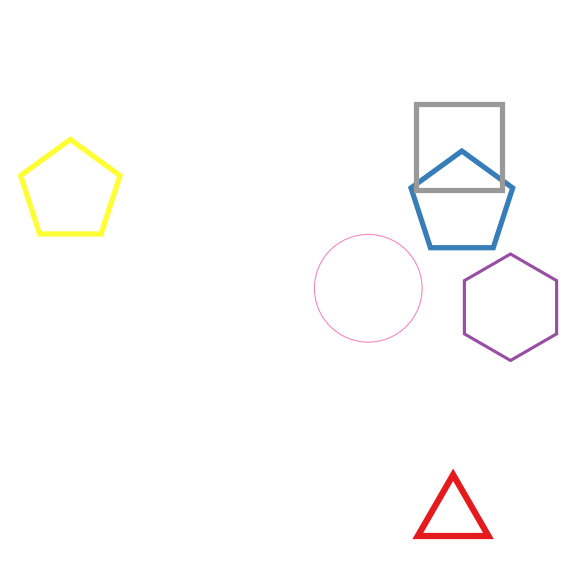[{"shape": "triangle", "thickness": 3, "radius": 0.35, "center": [0.785, 0.106]}, {"shape": "pentagon", "thickness": 2.5, "radius": 0.46, "center": [0.8, 0.645]}, {"shape": "hexagon", "thickness": 1.5, "radius": 0.46, "center": [0.884, 0.467]}, {"shape": "pentagon", "thickness": 2.5, "radius": 0.45, "center": [0.122, 0.667]}, {"shape": "circle", "thickness": 0.5, "radius": 0.47, "center": [0.638, 0.5]}, {"shape": "square", "thickness": 2.5, "radius": 0.37, "center": [0.795, 0.745]}]